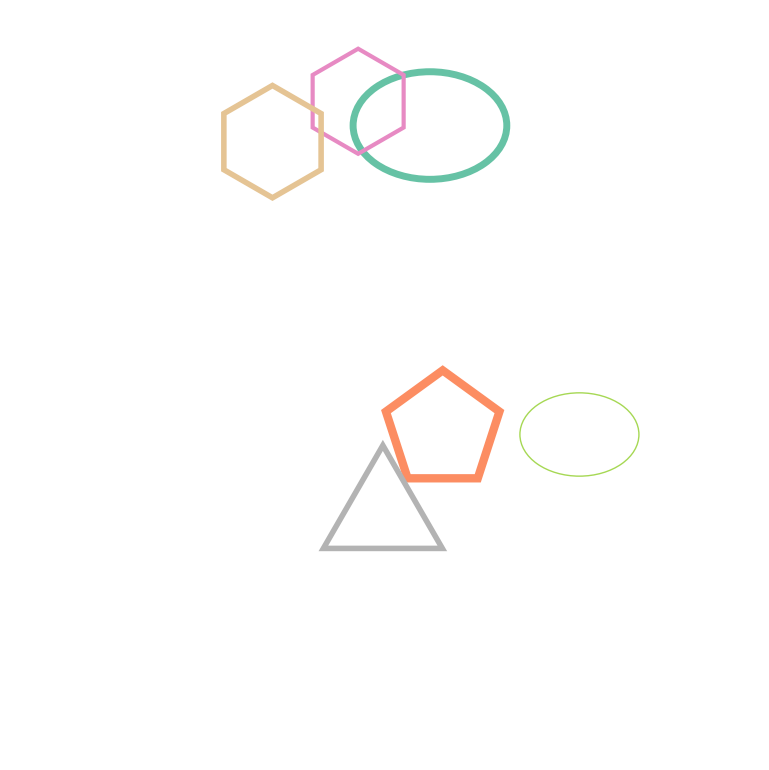[{"shape": "oval", "thickness": 2.5, "radius": 0.5, "center": [0.558, 0.837]}, {"shape": "pentagon", "thickness": 3, "radius": 0.39, "center": [0.575, 0.442]}, {"shape": "hexagon", "thickness": 1.5, "radius": 0.34, "center": [0.465, 0.868]}, {"shape": "oval", "thickness": 0.5, "radius": 0.39, "center": [0.752, 0.436]}, {"shape": "hexagon", "thickness": 2, "radius": 0.36, "center": [0.354, 0.816]}, {"shape": "triangle", "thickness": 2, "radius": 0.45, "center": [0.497, 0.332]}]